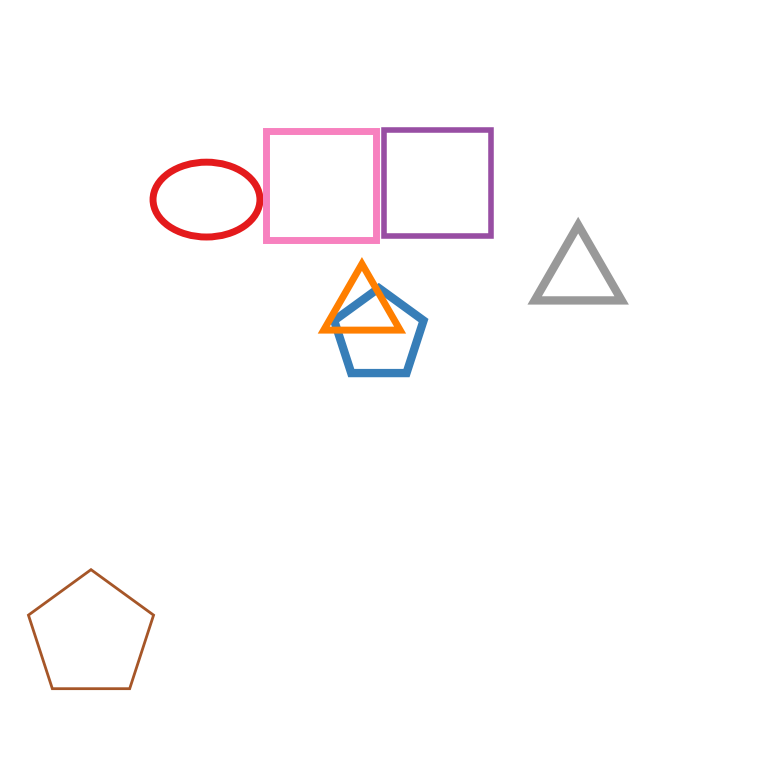[{"shape": "oval", "thickness": 2.5, "radius": 0.35, "center": [0.268, 0.741]}, {"shape": "pentagon", "thickness": 3, "radius": 0.31, "center": [0.492, 0.565]}, {"shape": "square", "thickness": 2, "radius": 0.35, "center": [0.568, 0.763]}, {"shape": "triangle", "thickness": 2.5, "radius": 0.29, "center": [0.47, 0.6]}, {"shape": "pentagon", "thickness": 1, "radius": 0.43, "center": [0.118, 0.175]}, {"shape": "square", "thickness": 2.5, "radius": 0.36, "center": [0.417, 0.759]}, {"shape": "triangle", "thickness": 3, "radius": 0.33, "center": [0.751, 0.642]}]